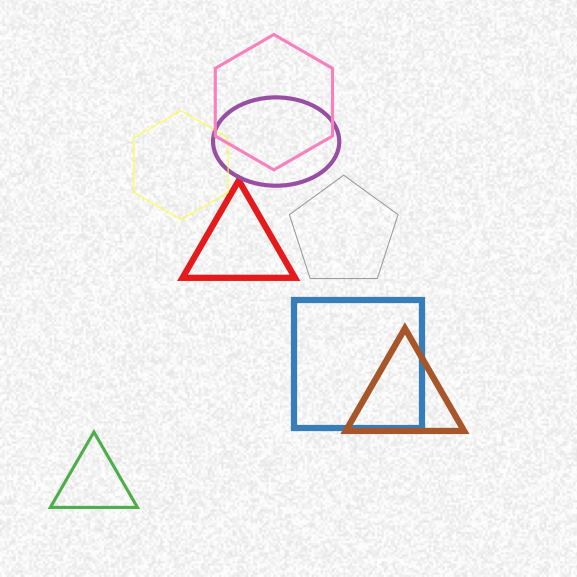[{"shape": "triangle", "thickness": 3, "radius": 0.56, "center": [0.413, 0.574]}, {"shape": "square", "thickness": 3, "radius": 0.55, "center": [0.62, 0.369]}, {"shape": "triangle", "thickness": 1.5, "radius": 0.44, "center": [0.163, 0.164]}, {"shape": "oval", "thickness": 2, "radius": 0.55, "center": [0.478, 0.754]}, {"shape": "hexagon", "thickness": 0.5, "radius": 0.47, "center": [0.313, 0.713]}, {"shape": "triangle", "thickness": 3, "radius": 0.59, "center": [0.701, 0.312]}, {"shape": "hexagon", "thickness": 1.5, "radius": 0.59, "center": [0.474, 0.822]}, {"shape": "pentagon", "thickness": 0.5, "radius": 0.49, "center": [0.595, 0.597]}]